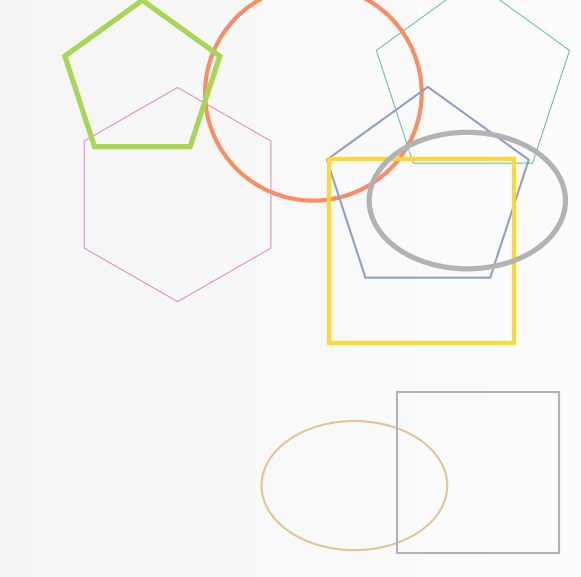[{"shape": "pentagon", "thickness": 0.5, "radius": 0.87, "center": [0.814, 0.858]}, {"shape": "circle", "thickness": 2, "radius": 0.93, "center": [0.539, 0.838]}, {"shape": "pentagon", "thickness": 1, "radius": 0.91, "center": [0.736, 0.666]}, {"shape": "hexagon", "thickness": 0.5, "radius": 0.93, "center": [0.306, 0.662]}, {"shape": "pentagon", "thickness": 2.5, "radius": 0.7, "center": [0.245, 0.859]}, {"shape": "square", "thickness": 2, "radius": 0.8, "center": [0.725, 0.565]}, {"shape": "oval", "thickness": 1, "radius": 0.8, "center": [0.61, 0.158]}, {"shape": "oval", "thickness": 2.5, "radius": 0.84, "center": [0.804, 0.652]}, {"shape": "square", "thickness": 1, "radius": 0.7, "center": [0.822, 0.181]}]